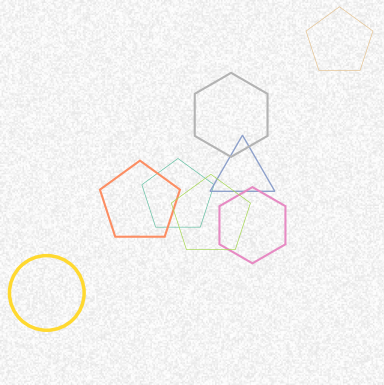[{"shape": "pentagon", "thickness": 0.5, "radius": 0.49, "center": [0.462, 0.49]}, {"shape": "pentagon", "thickness": 1.5, "radius": 0.55, "center": [0.364, 0.474]}, {"shape": "triangle", "thickness": 1, "radius": 0.49, "center": [0.63, 0.552]}, {"shape": "hexagon", "thickness": 1.5, "radius": 0.49, "center": [0.656, 0.415]}, {"shape": "pentagon", "thickness": 0.5, "radius": 0.54, "center": [0.548, 0.439]}, {"shape": "circle", "thickness": 2.5, "radius": 0.48, "center": [0.122, 0.239]}, {"shape": "pentagon", "thickness": 0.5, "radius": 0.46, "center": [0.882, 0.891]}, {"shape": "hexagon", "thickness": 1.5, "radius": 0.55, "center": [0.6, 0.702]}]